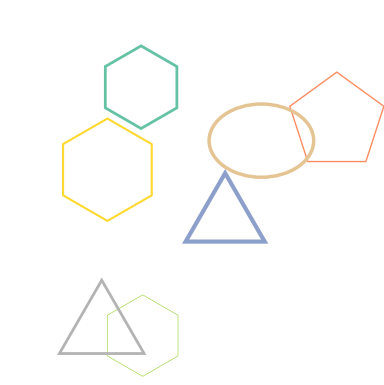[{"shape": "hexagon", "thickness": 2, "radius": 0.54, "center": [0.366, 0.774]}, {"shape": "pentagon", "thickness": 1, "radius": 0.64, "center": [0.875, 0.684]}, {"shape": "triangle", "thickness": 3, "radius": 0.59, "center": [0.585, 0.432]}, {"shape": "hexagon", "thickness": 0.5, "radius": 0.53, "center": [0.371, 0.128]}, {"shape": "hexagon", "thickness": 1.5, "radius": 0.66, "center": [0.279, 0.559]}, {"shape": "oval", "thickness": 2.5, "radius": 0.68, "center": [0.679, 0.635]}, {"shape": "triangle", "thickness": 2, "radius": 0.63, "center": [0.264, 0.145]}]